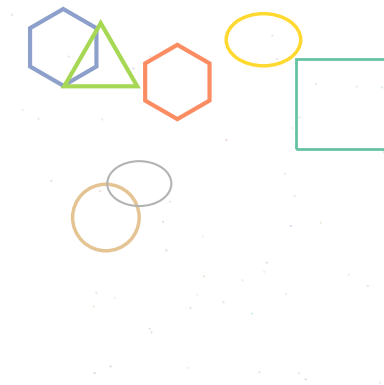[{"shape": "square", "thickness": 2, "radius": 0.58, "center": [0.886, 0.729]}, {"shape": "hexagon", "thickness": 3, "radius": 0.48, "center": [0.461, 0.787]}, {"shape": "hexagon", "thickness": 3, "radius": 0.5, "center": [0.164, 0.877]}, {"shape": "triangle", "thickness": 3, "radius": 0.55, "center": [0.262, 0.831]}, {"shape": "oval", "thickness": 2.5, "radius": 0.48, "center": [0.684, 0.897]}, {"shape": "circle", "thickness": 2.5, "radius": 0.43, "center": [0.275, 0.435]}, {"shape": "oval", "thickness": 1.5, "radius": 0.42, "center": [0.362, 0.523]}]